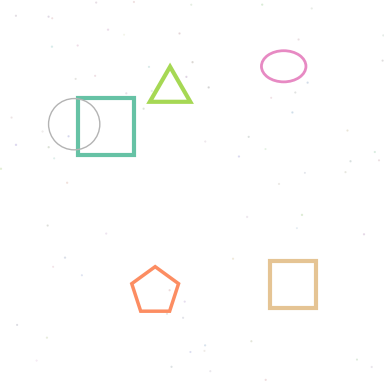[{"shape": "square", "thickness": 3, "radius": 0.37, "center": [0.275, 0.671]}, {"shape": "pentagon", "thickness": 2.5, "radius": 0.32, "center": [0.403, 0.243]}, {"shape": "oval", "thickness": 2, "radius": 0.29, "center": [0.737, 0.828]}, {"shape": "triangle", "thickness": 3, "radius": 0.3, "center": [0.442, 0.766]}, {"shape": "square", "thickness": 3, "radius": 0.3, "center": [0.762, 0.261]}, {"shape": "circle", "thickness": 1, "radius": 0.33, "center": [0.193, 0.677]}]